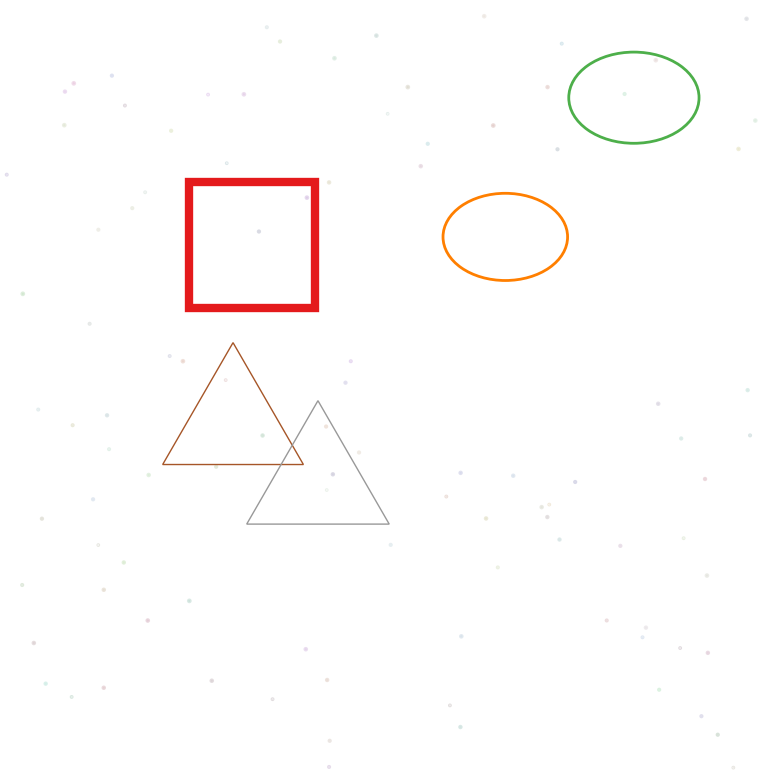[{"shape": "square", "thickness": 3, "radius": 0.41, "center": [0.328, 0.682]}, {"shape": "oval", "thickness": 1, "radius": 0.42, "center": [0.823, 0.873]}, {"shape": "oval", "thickness": 1, "radius": 0.4, "center": [0.656, 0.692]}, {"shape": "triangle", "thickness": 0.5, "radius": 0.53, "center": [0.303, 0.449]}, {"shape": "triangle", "thickness": 0.5, "radius": 0.53, "center": [0.413, 0.373]}]